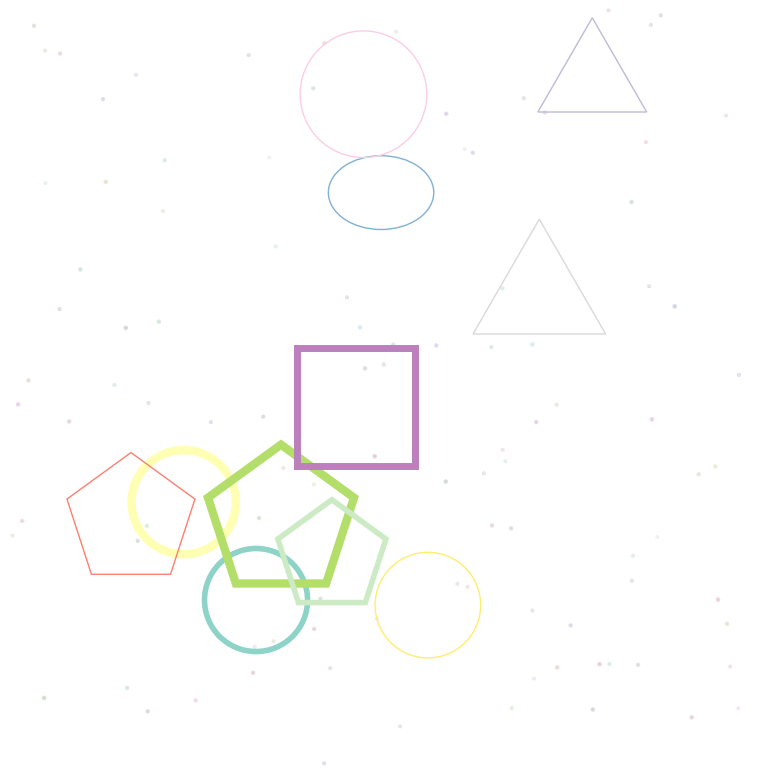[{"shape": "circle", "thickness": 2, "radius": 0.33, "center": [0.333, 0.221]}, {"shape": "circle", "thickness": 3, "radius": 0.34, "center": [0.239, 0.348]}, {"shape": "triangle", "thickness": 0.5, "radius": 0.41, "center": [0.769, 0.895]}, {"shape": "pentagon", "thickness": 0.5, "radius": 0.44, "center": [0.17, 0.325]}, {"shape": "oval", "thickness": 0.5, "radius": 0.34, "center": [0.495, 0.75]}, {"shape": "pentagon", "thickness": 3, "radius": 0.5, "center": [0.365, 0.323]}, {"shape": "circle", "thickness": 0.5, "radius": 0.41, "center": [0.472, 0.878]}, {"shape": "triangle", "thickness": 0.5, "radius": 0.5, "center": [0.7, 0.616]}, {"shape": "square", "thickness": 2.5, "radius": 0.38, "center": [0.463, 0.472]}, {"shape": "pentagon", "thickness": 2, "radius": 0.37, "center": [0.431, 0.277]}, {"shape": "circle", "thickness": 0.5, "radius": 0.34, "center": [0.556, 0.214]}]